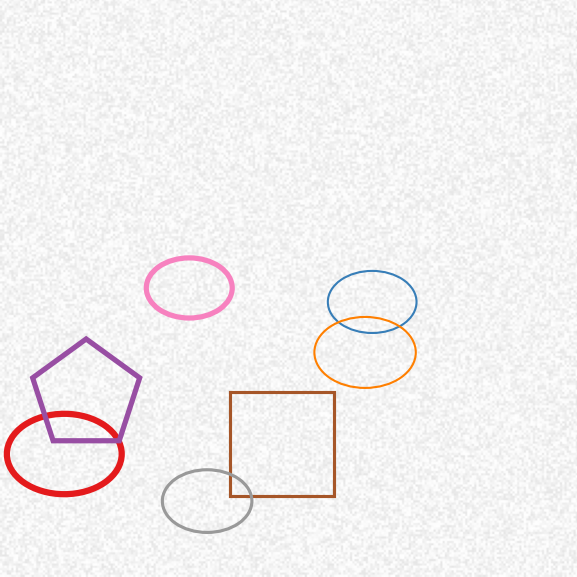[{"shape": "oval", "thickness": 3, "radius": 0.5, "center": [0.111, 0.213]}, {"shape": "oval", "thickness": 1, "radius": 0.38, "center": [0.644, 0.476]}, {"shape": "pentagon", "thickness": 2.5, "radius": 0.49, "center": [0.149, 0.315]}, {"shape": "oval", "thickness": 1, "radius": 0.44, "center": [0.632, 0.389]}, {"shape": "square", "thickness": 1.5, "radius": 0.45, "center": [0.488, 0.23]}, {"shape": "oval", "thickness": 2.5, "radius": 0.37, "center": [0.328, 0.501]}, {"shape": "oval", "thickness": 1.5, "radius": 0.39, "center": [0.359, 0.131]}]